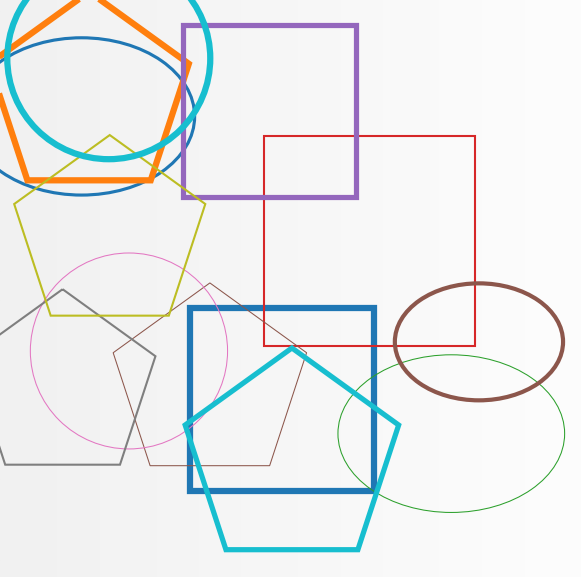[{"shape": "oval", "thickness": 1.5, "radius": 0.97, "center": [0.14, 0.798]}, {"shape": "square", "thickness": 3, "radius": 0.79, "center": [0.485, 0.308]}, {"shape": "pentagon", "thickness": 3, "radius": 0.9, "center": [0.153, 0.833]}, {"shape": "oval", "thickness": 0.5, "radius": 0.98, "center": [0.776, 0.248]}, {"shape": "square", "thickness": 1, "radius": 0.91, "center": [0.635, 0.581]}, {"shape": "square", "thickness": 2.5, "radius": 0.75, "center": [0.464, 0.807]}, {"shape": "pentagon", "thickness": 0.5, "radius": 0.87, "center": [0.361, 0.334]}, {"shape": "oval", "thickness": 2, "radius": 0.72, "center": [0.824, 0.407]}, {"shape": "circle", "thickness": 0.5, "radius": 0.85, "center": [0.222, 0.391]}, {"shape": "pentagon", "thickness": 1, "radius": 0.84, "center": [0.108, 0.33]}, {"shape": "pentagon", "thickness": 1, "radius": 0.86, "center": [0.189, 0.592]}, {"shape": "pentagon", "thickness": 2.5, "radius": 0.97, "center": [0.502, 0.203]}, {"shape": "circle", "thickness": 3, "radius": 0.87, "center": [0.187, 0.898]}]